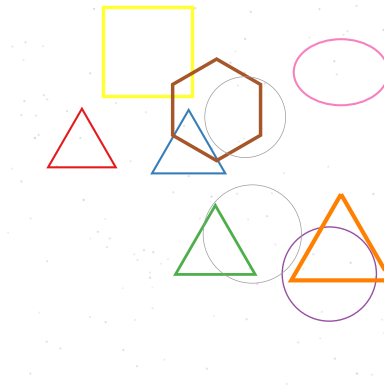[{"shape": "triangle", "thickness": 1.5, "radius": 0.51, "center": [0.213, 0.616]}, {"shape": "triangle", "thickness": 1.5, "radius": 0.55, "center": [0.49, 0.605]}, {"shape": "triangle", "thickness": 2, "radius": 0.6, "center": [0.559, 0.347]}, {"shape": "circle", "thickness": 1, "radius": 0.61, "center": [0.855, 0.288]}, {"shape": "triangle", "thickness": 3, "radius": 0.75, "center": [0.886, 0.346]}, {"shape": "square", "thickness": 2.5, "radius": 0.58, "center": [0.383, 0.866]}, {"shape": "hexagon", "thickness": 2.5, "radius": 0.66, "center": [0.563, 0.715]}, {"shape": "oval", "thickness": 1.5, "radius": 0.61, "center": [0.886, 0.812]}, {"shape": "circle", "thickness": 0.5, "radius": 0.53, "center": [0.637, 0.696]}, {"shape": "circle", "thickness": 0.5, "radius": 0.64, "center": [0.655, 0.392]}]